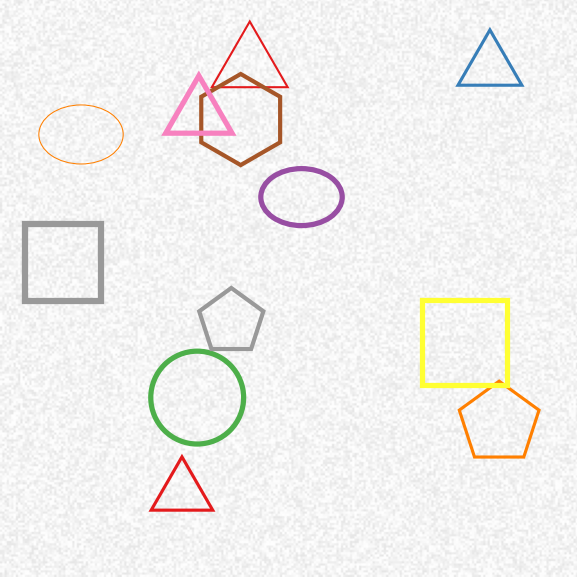[{"shape": "triangle", "thickness": 1.5, "radius": 0.31, "center": [0.315, 0.147]}, {"shape": "triangle", "thickness": 1, "radius": 0.38, "center": [0.432, 0.886]}, {"shape": "triangle", "thickness": 1.5, "radius": 0.32, "center": [0.848, 0.883]}, {"shape": "circle", "thickness": 2.5, "radius": 0.4, "center": [0.341, 0.311]}, {"shape": "oval", "thickness": 2.5, "radius": 0.35, "center": [0.522, 0.658]}, {"shape": "oval", "thickness": 0.5, "radius": 0.37, "center": [0.14, 0.766]}, {"shape": "pentagon", "thickness": 1.5, "radius": 0.36, "center": [0.864, 0.266]}, {"shape": "square", "thickness": 2.5, "radius": 0.37, "center": [0.804, 0.406]}, {"shape": "hexagon", "thickness": 2, "radius": 0.39, "center": [0.417, 0.792]}, {"shape": "triangle", "thickness": 2.5, "radius": 0.33, "center": [0.344, 0.802]}, {"shape": "square", "thickness": 3, "radius": 0.33, "center": [0.11, 0.544]}, {"shape": "pentagon", "thickness": 2, "radius": 0.29, "center": [0.401, 0.442]}]